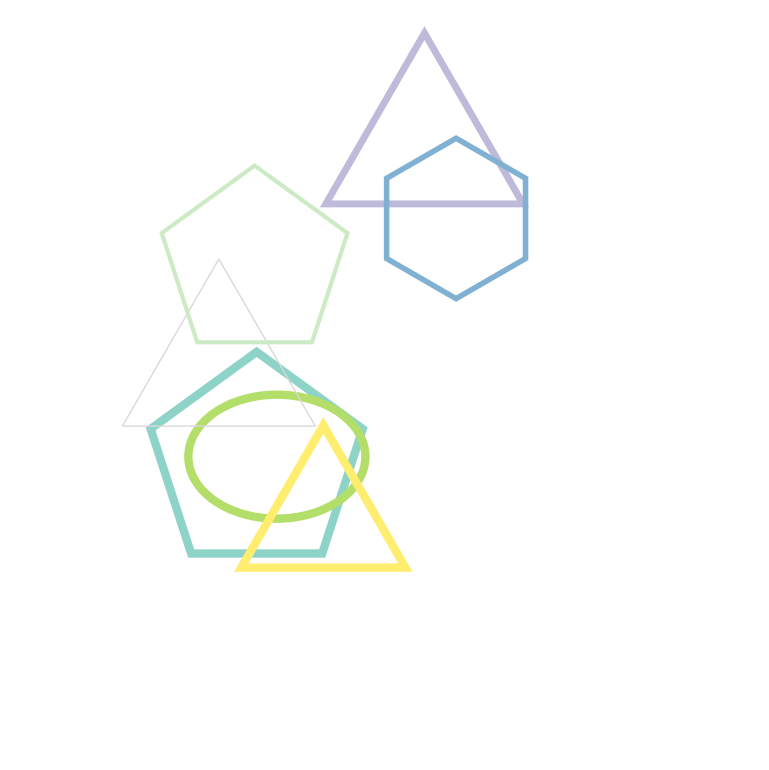[{"shape": "pentagon", "thickness": 3, "radius": 0.72, "center": [0.333, 0.398]}, {"shape": "triangle", "thickness": 2.5, "radius": 0.74, "center": [0.551, 0.809]}, {"shape": "hexagon", "thickness": 2, "radius": 0.52, "center": [0.592, 0.716]}, {"shape": "oval", "thickness": 3, "radius": 0.58, "center": [0.36, 0.407]}, {"shape": "triangle", "thickness": 0.5, "radius": 0.72, "center": [0.284, 0.519]}, {"shape": "pentagon", "thickness": 1.5, "radius": 0.63, "center": [0.331, 0.658]}, {"shape": "triangle", "thickness": 3, "radius": 0.62, "center": [0.42, 0.324]}]